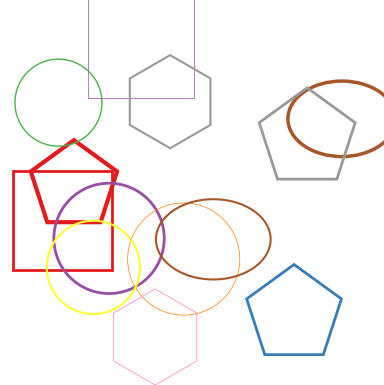[{"shape": "square", "thickness": 2, "radius": 0.64, "center": [0.162, 0.427]}, {"shape": "pentagon", "thickness": 3, "radius": 0.59, "center": [0.192, 0.518]}, {"shape": "pentagon", "thickness": 2, "radius": 0.65, "center": [0.764, 0.184]}, {"shape": "circle", "thickness": 1, "radius": 0.56, "center": [0.152, 0.733]}, {"shape": "square", "thickness": 0.5, "radius": 0.69, "center": [0.367, 0.884]}, {"shape": "circle", "thickness": 2, "radius": 0.72, "center": [0.283, 0.381]}, {"shape": "circle", "thickness": 0.5, "radius": 0.73, "center": [0.477, 0.327]}, {"shape": "circle", "thickness": 1.5, "radius": 0.61, "center": [0.243, 0.305]}, {"shape": "oval", "thickness": 1.5, "radius": 0.74, "center": [0.554, 0.378]}, {"shape": "oval", "thickness": 2.5, "radius": 0.7, "center": [0.888, 0.691]}, {"shape": "hexagon", "thickness": 0.5, "radius": 0.62, "center": [0.403, 0.125]}, {"shape": "hexagon", "thickness": 1.5, "radius": 0.6, "center": [0.442, 0.736]}, {"shape": "pentagon", "thickness": 2, "radius": 0.66, "center": [0.798, 0.641]}]